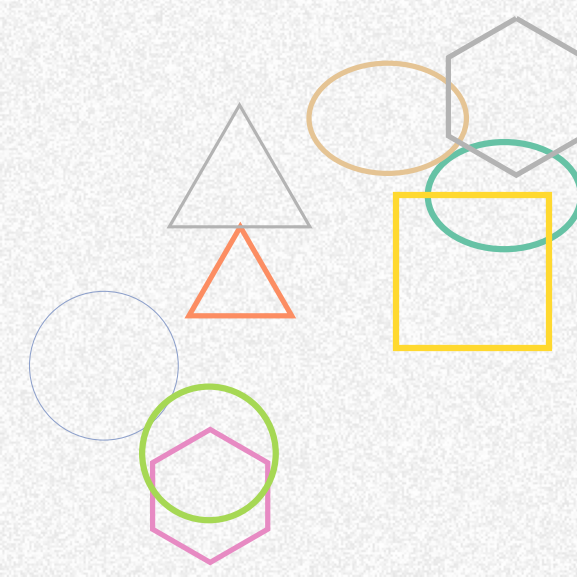[{"shape": "oval", "thickness": 3, "radius": 0.66, "center": [0.873, 0.66]}, {"shape": "triangle", "thickness": 2.5, "radius": 0.51, "center": [0.416, 0.504]}, {"shape": "circle", "thickness": 0.5, "radius": 0.64, "center": [0.18, 0.366]}, {"shape": "hexagon", "thickness": 2.5, "radius": 0.58, "center": [0.364, 0.14]}, {"shape": "circle", "thickness": 3, "radius": 0.58, "center": [0.362, 0.214]}, {"shape": "square", "thickness": 3, "radius": 0.66, "center": [0.818, 0.529]}, {"shape": "oval", "thickness": 2.5, "radius": 0.68, "center": [0.671, 0.794]}, {"shape": "hexagon", "thickness": 2.5, "radius": 0.68, "center": [0.894, 0.832]}, {"shape": "triangle", "thickness": 1.5, "radius": 0.7, "center": [0.415, 0.677]}]